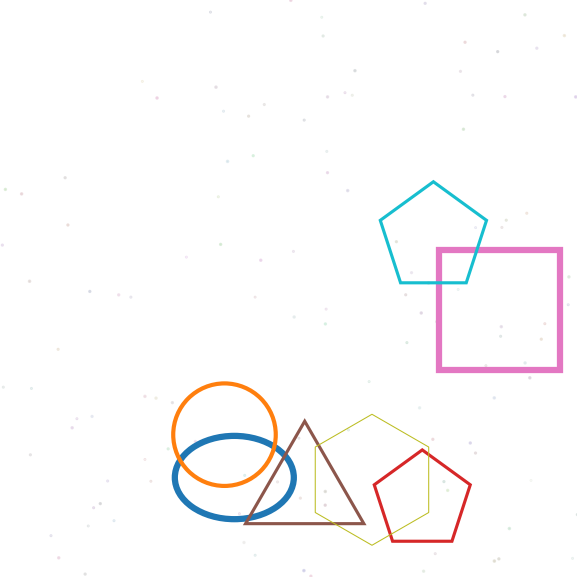[{"shape": "oval", "thickness": 3, "radius": 0.52, "center": [0.406, 0.172]}, {"shape": "circle", "thickness": 2, "radius": 0.44, "center": [0.389, 0.246]}, {"shape": "pentagon", "thickness": 1.5, "radius": 0.44, "center": [0.731, 0.133]}, {"shape": "triangle", "thickness": 1.5, "radius": 0.59, "center": [0.528, 0.151]}, {"shape": "square", "thickness": 3, "radius": 0.52, "center": [0.865, 0.462]}, {"shape": "hexagon", "thickness": 0.5, "radius": 0.57, "center": [0.644, 0.168]}, {"shape": "pentagon", "thickness": 1.5, "radius": 0.48, "center": [0.75, 0.588]}]